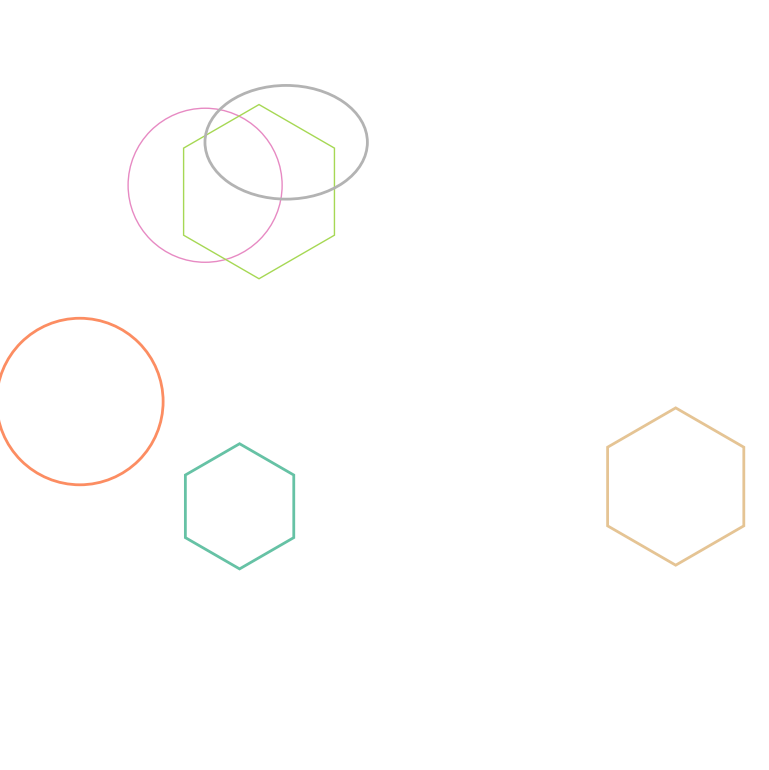[{"shape": "hexagon", "thickness": 1, "radius": 0.41, "center": [0.311, 0.342]}, {"shape": "circle", "thickness": 1, "radius": 0.54, "center": [0.104, 0.479]}, {"shape": "circle", "thickness": 0.5, "radius": 0.5, "center": [0.266, 0.759]}, {"shape": "hexagon", "thickness": 0.5, "radius": 0.57, "center": [0.336, 0.751]}, {"shape": "hexagon", "thickness": 1, "radius": 0.51, "center": [0.878, 0.368]}, {"shape": "oval", "thickness": 1, "radius": 0.53, "center": [0.372, 0.815]}]